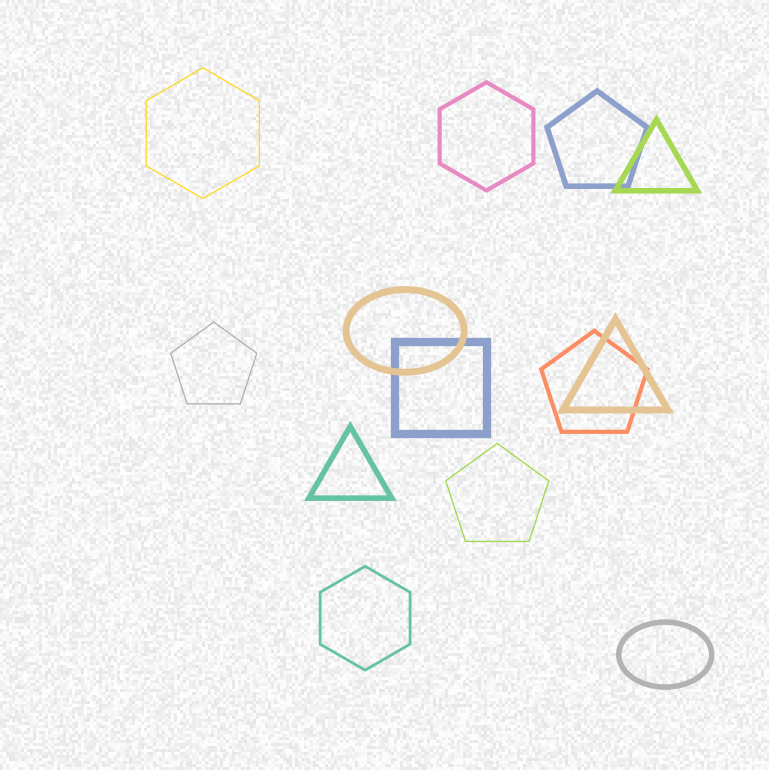[{"shape": "hexagon", "thickness": 1, "radius": 0.34, "center": [0.474, 0.197]}, {"shape": "triangle", "thickness": 2, "radius": 0.31, "center": [0.455, 0.384]}, {"shape": "pentagon", "thickness": 1.5, "radius": 0.36, "center": [0.772, 0.498]}, {"shape": "pentagon", "thickness": 2, "radius": 0.34, "center": [0.775, 0.813]}, {"shape": "square", "thickness": 3, "radius": 0.3, "center": [0.573, 0.496]}, {"shape": "hexagon", "thickness": 1.5, "radius": 0.35, "center": [0.632, 0.823]}, {"shape": "triangle", "thickness": 2, "radius": 0.31, "center": [0.852, 0.783]}, {"shape": "pentagon", "thickness": 0.5, "radius": 0.35, "center": [0.646, 0.354]}, {"shape": "hexagon", "thickness": 0.5, "radius": 0.42, "center": [0.263, 0.827]}, {"shape": "triangle", "thickness": 2.5, "radius": 0.39, "center": [0.799, 0.507]}, {"shape": "oval", "thickness": 2.5, "radius": 0.38, "center": [0.526, 0.57]}, {"shape": "oval", "thickness": 2, "radius": 0.3, "center": [0.864, 0.15]}, {"shape": "pentagon", "thickness": 0.5, "radius": 0.29, "center": [0.278, 0.523]}]